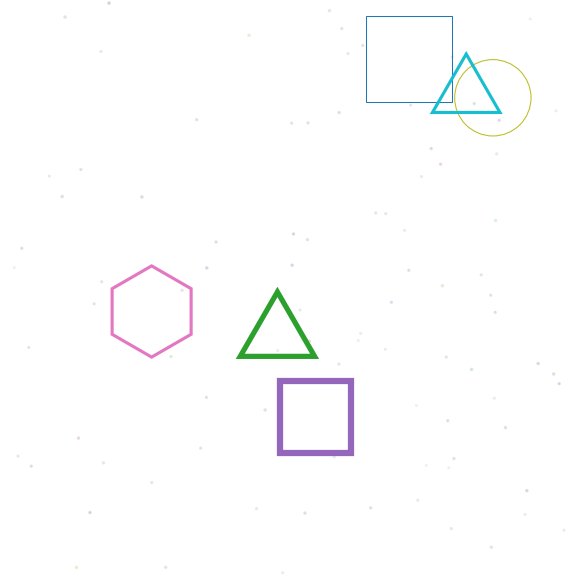[{"shape": "square", "thickness": 0.5, "radius": 0.37, "center": [0.709, 0.898]}, {"shape": "triangle", "thickness": 2.5, "radius": 0.37, "center": [0.48, 0.419]}, {"shape": "square", "thickness": 3, "radius": 0.31, "center": [0.546, 0.277]}, {"shape": "hexagon", "thickness": 1.5, "radius": 0.39, "center": [0.263, 0.46]}, {"shape": "circle", "thickness": 0.5, "radius": 0.33, "center": [0.853, 0.83]}, {"shape": "triangle", "thickness": 1.5, "radius": 0.34, "center": [0.807, 0.838]}]